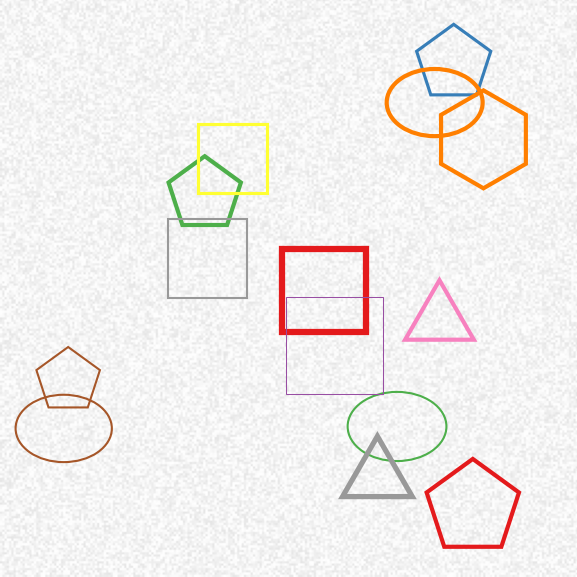[{"shape": "square", "thickness": 3, "radius": 0.36, "center": [0.561, 0.496]}, {"shape": "pentagon", "thickness": 2, "radius": 0.42, "center": [0.819, 0.12]}, {"shape": "pentagon", "thickness": 1.5, "radius": 0.34, "center": [0.786, 0.889]}, {"shape": "oval", "thickness": 1, "radius": 0.43, "center": [0.688, 0.261]}, {"shape": "pentagon", "thickness": 2, "radius": 0.33, "center": [0.355, 0.663]}, {"shape": "square", "thickness": 0.5, "radius": 0.42, "center": [0.579, 0.401]}, {"shape": "oval", "thickness": 2, "radius": 0.42, "center": [0.753, 0.822]}, {"shape": "hexagon", "thickness": 2, "radius": 0.42, "center": [0.837, 0.758]}, {"shape": "square", "thickness": 1.5, "radius": 0.3, "center": [0.403, 0.725]}, {"shape": "oval", "thickness": 1, "radius": 0.42, "center": [0.11, 0.257]}, {"shape": "pentagon", "thickness": 1, "radius": 0.29, "center": [0.118, 0.34]}, {"shape": "triangle", "thickness": 2, "radius": 0.34, "center": [0.761, 0.445]}, {"shape": "square", "thickness": 1, "radius": 0.34, "center": [0.36, 0.551]}, {"shape": "triangle", "thickness": 2.5, "radius": 0.35, "center": [0.654, 0.174]}]